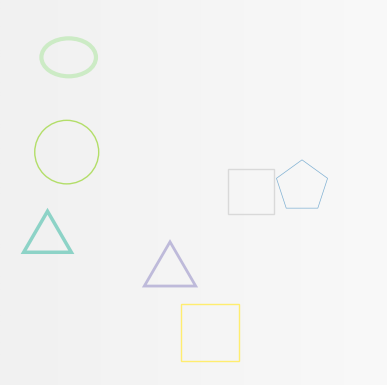[{"shape": "triangle", "thickness": 2.5, "radius": 0.36, "center": [0.123, 0.38]}, {"shape": "triangle", "thickness": 2, "radius": 0.38, "center": [0.439, 0.295]}, {"shape": "pentagon", "thickness": 0.5, "radius": 0.35, "center": [0.779, 0.515]}, {"shape": "circle", "thickness": 1, "radius": 0.41, "center": [0.172, 0.605]}, {"shape": "square", "thickness": 1, "radius": 0.29, "center": [0.648, 0.502]}, {"shape": "oval", "thickness": 3, "radius": 0.35, "center": [0.177, 0.851]}, {"shape": "square", "thickness": 1, "radius": 0.37, "center": [0.541, 0.137]}]